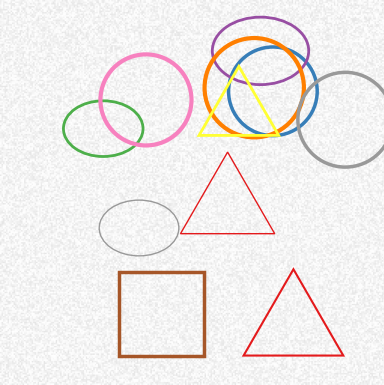[{"shape": "triangle", "thickness": 1.5, "radius": 0.75, "center": [0.762, 0.151]}, {"shape": "triangle", "thickness": 1, "radius": 0.71, "center": [0.591, 0.464]}, {"shape": "circle", "thickness": 2.5, "radius": 0.58, "center": [0.709, 0.763]}, {"shape": "oval", "thickness": 2, "radius": 0.52, "center": [0.268, 0.666]}, {"shape": "oval", "thickness": 2, "radius": 0.63, "center": [0.677, 0.868]}, {"shape": "circle", "thickness": 3, "radius": 0.65, "center": [0.66, 0.772]}, {"shape": "triangle", "thickness": 2, "radius": 0.6, "center": [0.62, 0.708]}, {"shape": "square", "thickness": 2.5, "radius": 0.55, "center": [0.419, 0.185]}, {"shape": "circle", "thickness": 3, "radius": 0.59, "center": [0.379, 0.74]}, {"shape": "circle", "thickness": 2.5, "radius": 0.62, "center": [0.897, 0.689]}, {"shape": "oval", "thickness": 1, "radius": 0.52, "center": [0.361, 0.408]}]